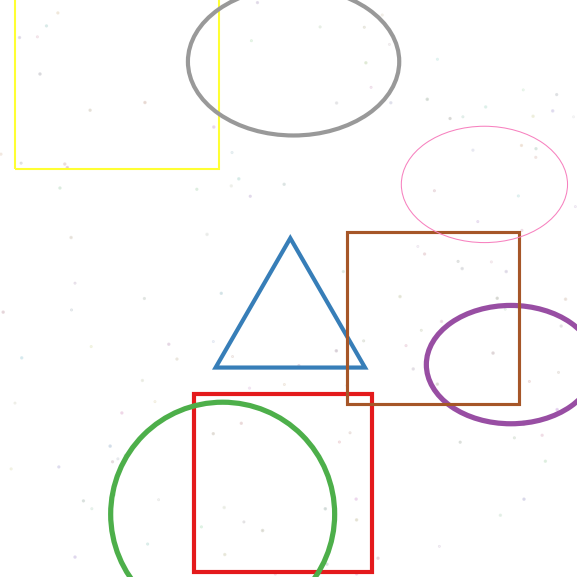[{"shape": "square", "thickness": 2, "radius": 0.77, "center": [0.49, 0.162]}, {"shape": "triangle", "thickness": 2, "radius": 0.75, "center": [0.503, 0.437]}, {"shape": "circle", "thickness": 2.5, "radius": 0.97, "center": [0.386, 0.109]}, {"shape": "oval", "thickness": 2.5, "radius": 0.73, "center": [0.885, 0.368]}, {"shape": "square", "thickness": 1, "radius": 0.88, "center": [0.202, 0.882]}, {"shape": "square", "thickness": 1.5, "radius": 0.75, "center": [0.75, 0.449]}, {"shape": "oval", "thickness": 0.5, "radius": 0.72, "center": [0.839, 0.68]}, {"shape": "oval", "thickness": 2, "radius": 0.91, "center": [0.508, 0.893]}]